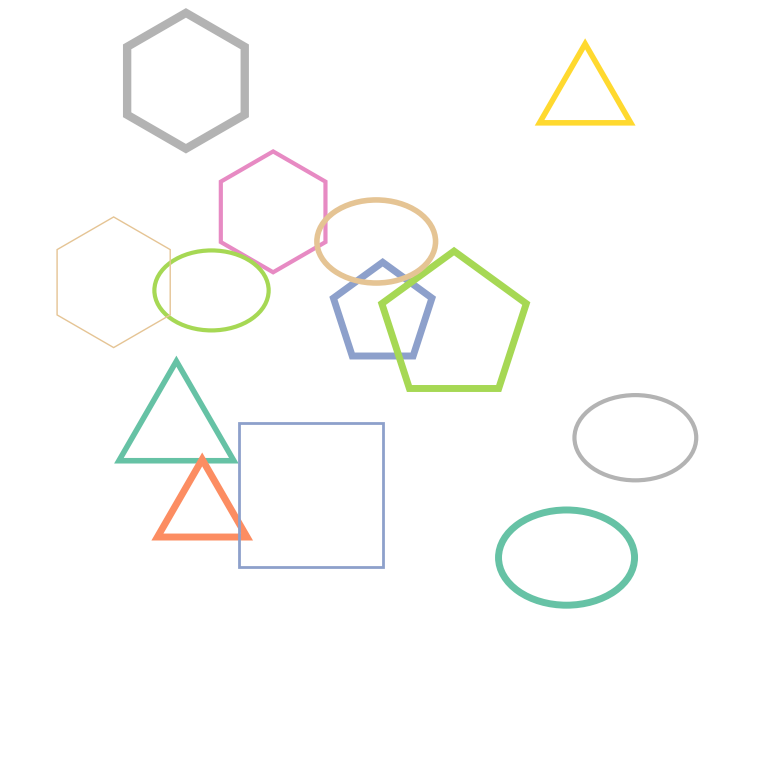[{"shape": "triangle", "thickness": 2, "radius": 0.43, "center": [0.229, 0.445]}, {"shape": "oval", "thickness": 2.5, "radius": 0.44, "center": [0.736, 0.276]}, {"shape": "triangle", "thickness": 2.5, "radius": 0.34, "center": [0.263, 0.336]}, {"shape": "pentagon", "thickness": 2.5, "radius": 0.34, "center": [0.497, 0.592]}, {"shape": "square", "thickness": 1, "radius": 0.47, "center": [0.403, 0.357]}, {"shape": "hexagon", "thickness": 1.5, "radius": 0.39, "center": [0.355, 0.725]}, {"shape": "oval", "thickness": 1.5, "radius": 0.37, "center": [0.275, 0.623]}, {"shape": "pentagon", "thickness": 2.5, "radius": 0.49, "center": [0.59, 0.575]}, {"shape": "triangle", "thickness": 2, "radius": 0.34, "center": [0.76, 0.875]}, {"shape": "oval", "thickness": 2, "radius": 0.39, "center": [0.489, 0.686]}, {"shape": "hexagon", "thickness": 0.5, "radius": 0.42, "center": [0.148, 0.633]}, {"shape": "oval", "thickness": 1.5, "radius": 0.4, "center": [0.825, 0.432]}, {"shape": "hexagon", "thickness": 3, "radius": 0.44, "center": [0.241, 0.895]}]